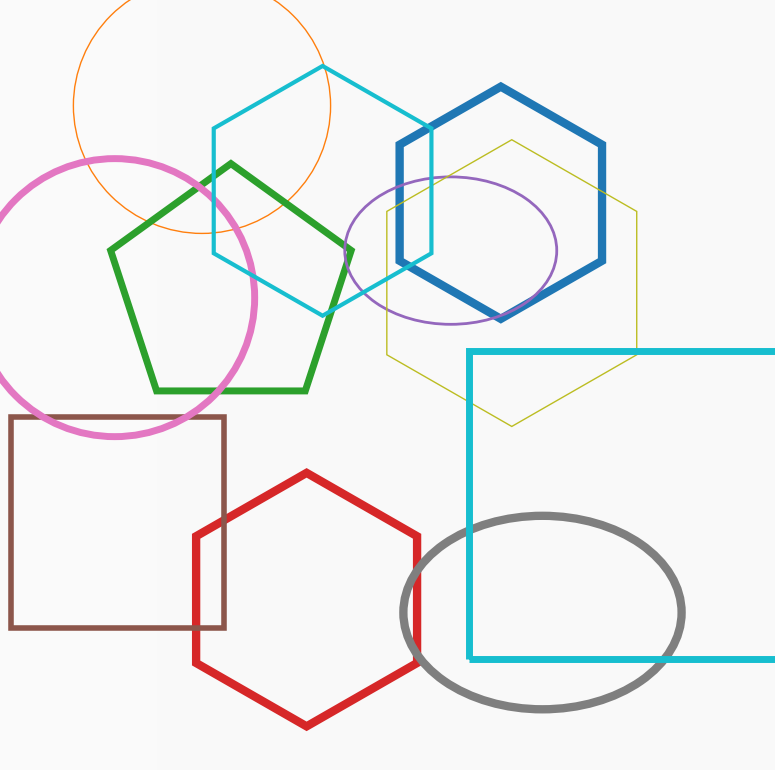[{"shape": "hexagon", "thickness": 3, "radius": 0.75, "center": [0.646, 0.737]}, {"shape": "circle", "thickness": 0.5, "radius": 0.83, "center": [0.261, 0.863]}, {"shape": "pentagon", "thickness": 2.5, "radius": 0.82, "center": [0.298, 0.624]}, {"shape": "hexagon", "thickness": 3, "radius": 0.82, "center": [0.396, 0.221]}, {"shape": "oval", "thickness": 1, "radius": 0.68, "center": [0.582, 0.675]}, {"shape": "square", "thickness": 2, "radius": 0.69, "center": [0.151, 0.322]}, {"shape": "circle", "thickness": 2.5, "radius": 0.9, "center": [0.148, 0.613]}, {"shape": "oval", "thickness": 3, "radius": 0.9, "center": [0.7, 0.204]}, {"shape": "hexagon", "thickness": 0.5, "radius": 0.93, "center": [0.66, 0.632]}, {"shape": "square", "thickness": 2.5, "radius": 1.0, "center": [0.805, 0.344]}, {"shape": "hexagon", "thickness": 1.5, "radius": 0.81, "center": [0.416, 0.752]}]